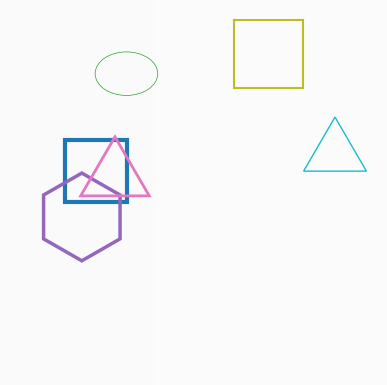[{"shape": "square", "thickness": 3, "radius": 0.4, "center": [0.247, 0.557]}, {"shape": "oval", "thickness": 0.5, "radius": 0.4, "center": [0.326, 0.809]}, {"shape": "hexagon", "thickness": 2.5, "radius": 0.57, "center": [0.211, 0.437]}, {"shape": "triangle", "thickness": 2, "radius": 0.51, "center": [0.297, 0.542]}, {"shape": "square", "thickness": 1.5, "radius": 0.45, "center": [0.693, 0.86]}, {"shape": "triangle", "thickness": 1, "radius": 0.47, "center": [0.865, 0.602]}]